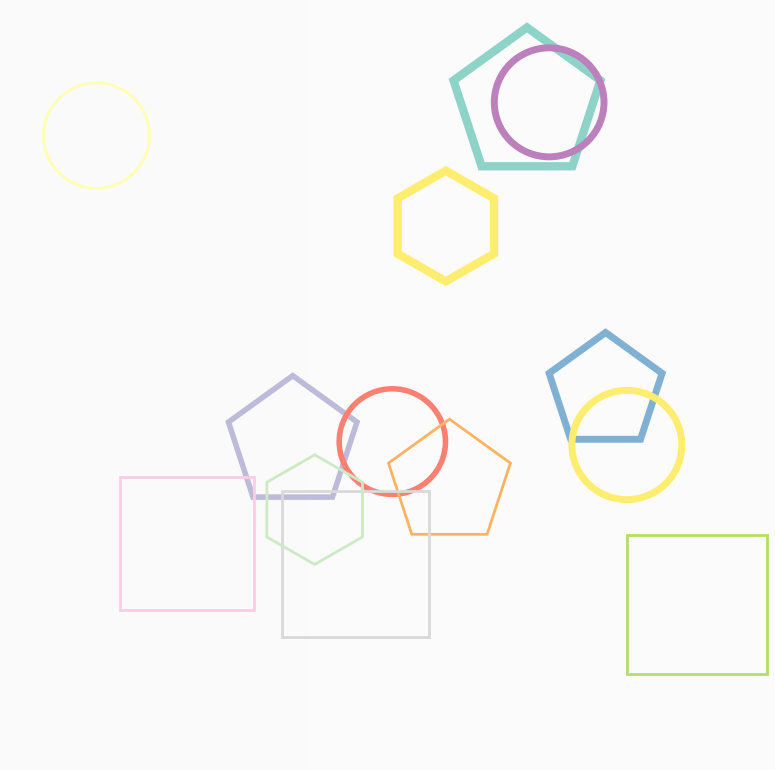[{"shape": "pentagon", "thickness": 3, "radius": 0.5, "center": [0.68, 0.865]}, {"shape": "circle", "thickness": 1, "radius": 0.34, "center": [0.125, 0.824]}, {"shape": "pentagon", "thickness": 2, "radius": 0.44, "center": [0.378, 0.425]}, {"shape": "circle", "thickness": 2, "radius": 0.34, "center": [0.506, 0.427]}, {"shape": "pentagon", "thickness": 2.5, "radius": 0.38, "center": [0.781, 0.492]}, {"shape": "pentagon", "thickness": 1, "radius": 0.41, "center": [0.58, 0.373]}, {"shape": "square", "thickness": 1, "radius": 0.45, "center": [0.9, 0.215]}, {"shape": "square", "thickness": 1, "radius": 0.43, "center": [0.242, 0.294]}, {"shape": "square", "thickness": 1, "radius": 0.48, "center": [0.459, 0.267]}, {"shape": "circle", "thickness": 2.5, "radius": 0.35, "center": [0.709, 0.867]}, {"shape": "hexagon", "thickness": 1, "radius": 0.36, "center": [0.406, 0.338]}, {"shape": "circle", "thickness": 2.5, "radius": 0.35, "center": [0.809, 0.422]}, {"shape": "hexagon", "thickness": 3, "radius": 0.36, "center": [0.575, 0.706]}]